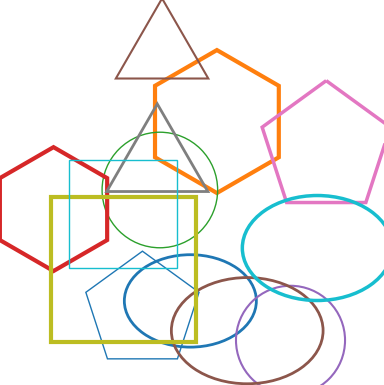[{"shape": "pentagon", "thickness": 1, "radius": 0.77, "center": [0.37, 0.193]}, {"shape": "oval", "thickness": 2, "radius": 0.86, "center": [0.494, 0.218]}, {"shape": "hexagon", "thickness": 3, "radius": 0.93, "center": [0.563, 0.684]}, {"shape": "circle", "thickness": 1, "radius": 0.75, "center": [0.415, 0.507]}, {"shape": "hexagon", "thickness": 3, "radius": 0.8, "center": [0.139, 0.457]}, {"shape": "circle", "thickness": 1.5, "radius": 0.71, "center": [0.755, 0.116]}, {"shape": "oval", "thickness": 2, "radius": 0.99, "center": [0.642, 0.141]}, {"shape": "triangle", "thickness": 1.5, "radius": 0.69, "center": [0.421, 0.865]}, {"shape": "pentagon", "thickness": 2.5, "radius": 0.87, "center": [0.847, 0.616]}, {"shape": "triangle", "thickness": 2, "radius": 0.76, "center": [0.408, 0.578]}, {"shape": "square", "thickness": 3, "radius": 0.94, "center": [0.321, 0.301]}, {"shape": "oval", "thickness": 2.5, "radius": 0.97, "center": [0.824, 0.356]}, {"shape": "square", "thickness": 1, "radius": 0.7, "center": [0.32, 0.445]}]